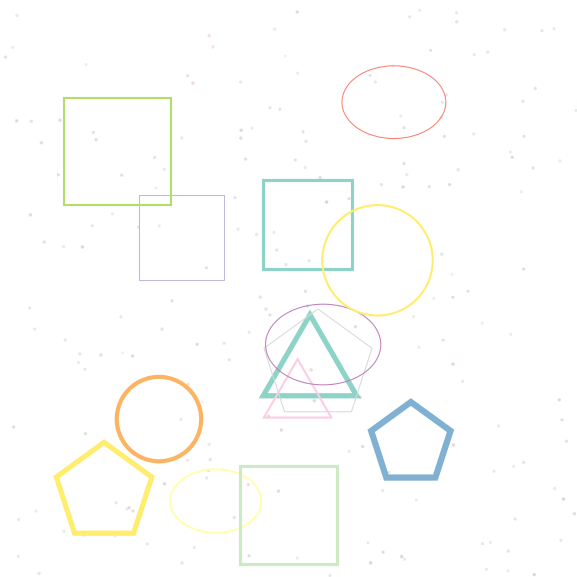[{"shape": "square", "thickness": 1.5, "radius": 0.38, "center": [0.532, 0.611]}, {"shape": "triangle", "thickness": 2.5, "radius": 0.47, "center": [0.537, 0.361]}, {"shape": "oval", "thickness": 1, "radius": 0.39, "center": [0.374, 0.132]}, {"shape": "square", "thickness": 0.5, "radius": 0.37, "center": [0.314, 0.588]}, {"shape": "oval", "thickness": 0.5, "radius": 0.45, "center": [0.682, 0.822]}, {"shape": "pentagon", "thickness": 3, "radius": 0.36, "center": [0.711, 0.231]}, {"shape": "circle", "thickness": 2, "radius": 0.37, "center": [0.275, 0.273]}, {"shape": "square", "thickness": 1, "radius": 0.46, "center": [0.203, 0.737]}, {"shape": "triangle", "thickness": 1, "radius": 0.34, "center": [0.515, 0.31]}, {"shape": "pentagon", "thickness": 0.5, "radius": 0.49, "center": [0.551, 0.366]}, {"shape": "oval", "thickness": 0.5, "radius": 0.5, "center": [0.56, 0.403]}, {"shape": "square", "thickness": 1.5, "radius": 0.42, "center": [0.499, 0.108]}, {"shape": "circle", "thickness": 1, "radius": 0.48, "center": [0.654, 0.548]}, {"shape": "pentagon", "thickness": 2.5, "radius": 0.43, "center": [0.18, 0.146]}]